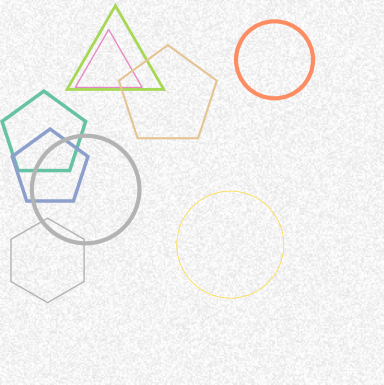[{"shape": "pentagon", "thickness": 2.5, "radius": 0.57, "center": [0.114, 0.649]}, {"shape": "circle", "thickness": 3, "radius": 0.5, "center": [0.713, 0.845]}, {"shape": "pentagon", "thickness": 2.5, "radius": 0.52, "center": [0.13, 0.562]}, {"shape": "triangle", "thickness": 1, "radius": 0.5, "center": [0.282, 0.823]}, {"shape": "triangle", "thickness": 2, "radius": 0.73, "center": [0.3, 0.84]}, {"shape": "circle", "thickness": 0.5, "radius": 0.69, "center": [0.598, 0.365]}, {"shape": "pentagon", "thickness": 1.5, "radius": 0.67, "center": [0.436, 0.749]}, {"shape": "hexagon", "thickness": 1, "radius": 0.55, "center": [0.124, 0.324]}, {"shape": "circle", "thickness": 3, "radius": 0.7, "center": [0.223, 0.508]}]